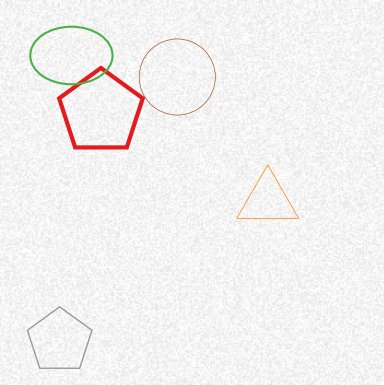[{"shape": "pentagon", "thickness": 3, "radius": 0.57, "center": [0.262, 0.709]}, {"shape": "oval", "thickness": 1.5, "radius": 0.53, "center": [0.185, 0.856]}, {"shape": "triangle", "thickness": 0.5, "radius": 0.46, "center": [0.695, 0.479]}, {"shape": "circle", "thickness": 0.5, "radius": 0.49, "center": [0.46, 0.8]}, {"shape": "pentagon", "thickness": 1, "radius": 0.44, "center": [0.155, 0.115]}]